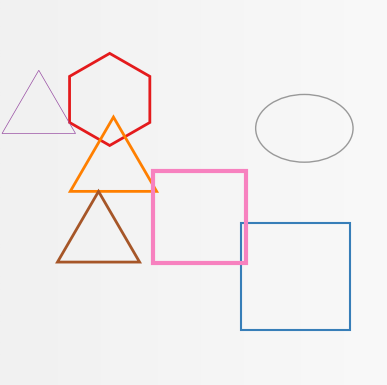[{"shape": "hexagon", "thickness": 2, "radius": 0.6, "center": [0.283, 0.742]}, {"shape": "square", "thickness": 1.5, "radius": 0.7, "center": [0.763, 0.282]}, {"shape": "triangle", "thickness": 0.5, "radius": 0.55, "center": [0.1, 0.708]}, {"shape": "triangle", "thickness": 2, "radius": 0.64, "center": [0.293, 0.567]}, {"shape": "triangle", "thickness": 2, "radius": 0.61, "center": [0.254, 0.38]}, {"shape": "square", "thickness": 3, "radius": 0.6, "center": [0.515, 0.437]}, {"shape": "oval", "thickness": 1, "radius": 0.63, "center": [0.785, 0.667]}]